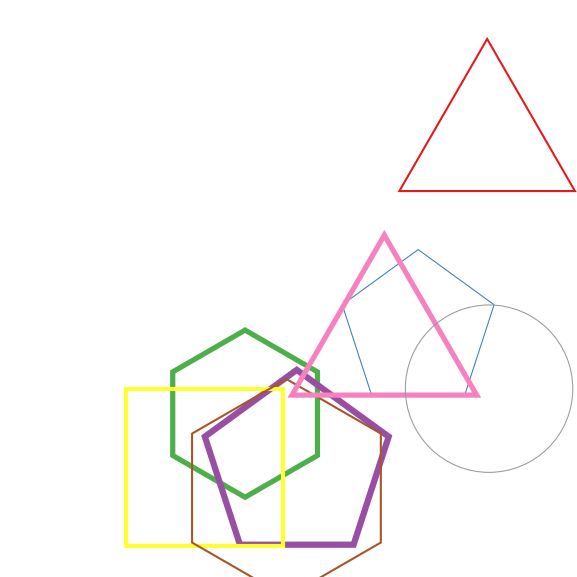[{"shape": "triangle", "thickness": 1, "radius": 0.88, "center": [0.844, 0.756]}, {"shape": "pentagon", "thickness": 0.5, "radius": 0.69, "center": [0.724, 0.429]}, {"shape": "hexagon", "thickness": 2.5, "radius": 0.72, "center": [0.424, 0.283]}, {"shape": "pentagon", "thickness": 3, "radius": 0.84, "center": [0.514, 0.191]}, {"shape": "square", "thickness": 2, "radius": 0.68, "center": [0.354, 0.189]}, {"shape": "hexagon", "thickness": 1, "radius": 0.94, "center": [0.496, 0.154]}, {"shape": "triangle", "thickness": 2.5, "radius": 0.92, "center": [0.665, 0.407]}, {"shape": "circle", "thickness": 0.5, "radius": 0.72, "center": [0.847, 0.326]}]